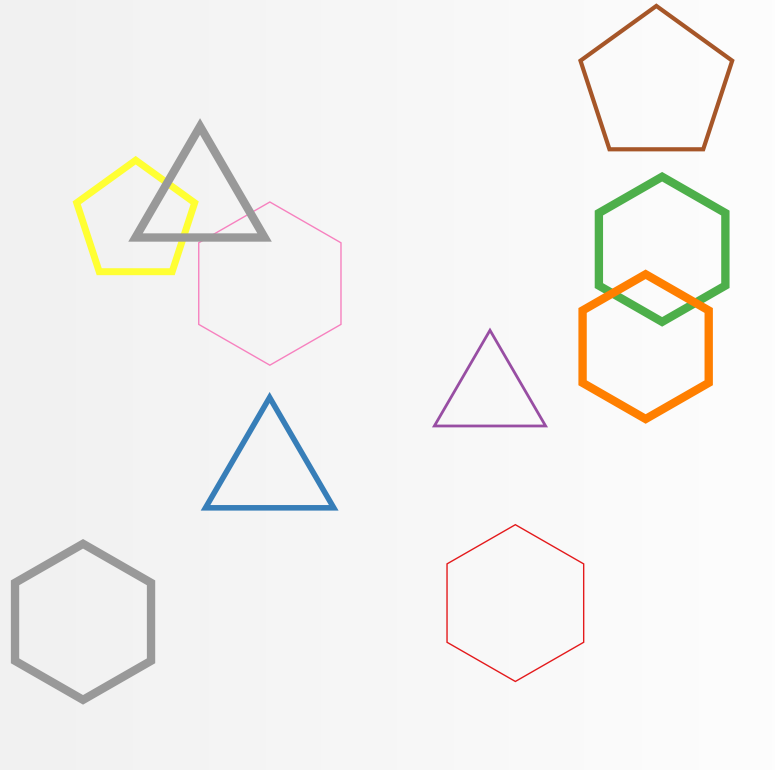[{"shape": "hexagon", "thickness": 0.5, "radius": 0.51, "center": [0.665, 0.217]}, {"shape": "triangle", "thickness": 2, "radius": 0.48, "center": [0.348, 0.388]}, {"shape": "hexagon", "thickness": 3, "radius": 0.47, "center": [0.854, 0.676]}, {"shape": "triangle", "thickness": 1, "radius": 0.41, "center": [0.632, 0.488]}, {"shape": "hexagon", "thickness": 3, "radius": 0.47, "center": [0.833, 0.55]}, {"shape": "pentagon", "thickness": 2.5, "radius": 0.4, "center": [0.175, 0.712]}, {"shape": "pentagon", "thickness": 1.5, "radius": 0.51, "center": [0.847, 0.889]}, {"shape": "hexagon", "thickness": 0.5, "radius": 0.53, "center": [0.348, 0.632]}, {"shape": "hexagon", "thickness": 3, "radius": 0.51, "center": [0.107, 0.192]}, {"shape": "triangle", "thickness": 3, "radius": 0.48, "center": [0.258, 0.74]}]